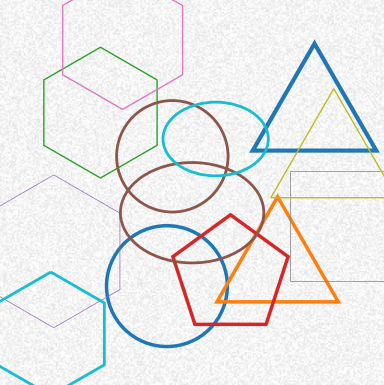[{"shape": "circle", "thickness": 2.5, "radius": 0.78, "center": [0.434, 0.257]}, {"shape": "triangle", "thickness": 3, "radius": 0.93, "center": [0.817, 0.701]}, {"shape": "triangle", "thickness": 2.5, "radius": 0.91, "center": [0.721, 0.307]}, {"shape": "hexagon", "thickness": 1, "radius": 0.85, "center": [0.261, 0.707]}, {"shape": "pentagon", "thickness": 2.5, "radius": 0.79, "center": [0.599, 0.285]}, {"shape": "hexagon", "thickness": 0.5, "radius": 0.99, "center": [0.14, 0.347]}, {"shape": "oval", "thickness": 2, "radius": 0.93, "center": [0.499, 0.447]}, {"shape": "circle", "thickness": 2, "radius": 0.72, "center": [0.448, 0.594]}, {"shape": "hexagon", "thickness": 1, "radius": 0.9, "center": [0.319, 0.896]}, {"shape": "square", "thickness": 0.5, "radius": 0.72, "center": [0.897, 0.413]}, {"shape": "triangle", "thickness": 1, "radius": 0.94, "center": [0.867, 0.581]}, {"shape": "hexagon", "thickness": 2, "radius": 0.8, "center": [0.132, 0.133]}, {"shape": "oval", "thickness": 2, "radius": 0.68, "center": [0.56, 0.639]}]